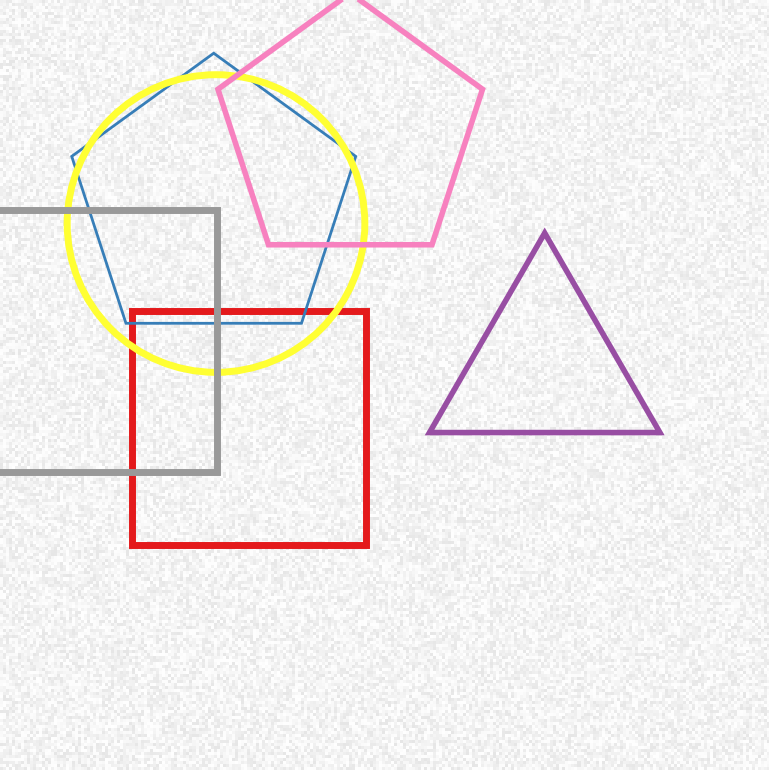[{"shape": "square", "thickness": 2.5, "radius": 0.76, "center": [0.323, 0.444]}, {"shape": "pentagon", "thickness": 1, "radius": 0.97, "center": [0.278, 0.737]}, {"shape": "triangle", "thickness": 2, "radius": 0.86, "center": [0.707, 0.525]}, {"shape": "circle", "thickness": 2.5, "radius": 0.97, "center": [0.281, 0.71]}, {"shape": "pentagon", "thickness": 2, "radius": 0.9, "center": [0.455, 0.828]}, {"shape": "square", "thickness": 2.5, "radius": 0.85, "center": [0.111, 0.557]}]